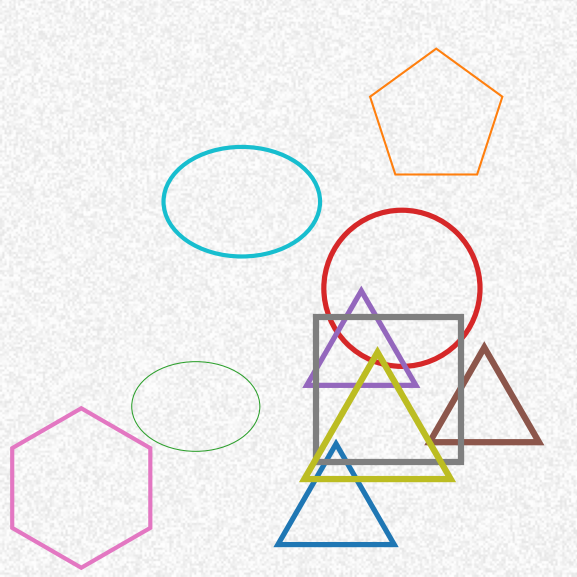[{"shape": "triangle", "thickness": 2.5, "radius": 0.58, "center": [0.582, 0.114]}, {"shape": "pentagon", "thickness": 1, "radius": 0.6, "center": [0.755, 0.794]}, {"shape": "oval", "thickness": 0.5, "radius": 0.55, "center": [0.339, 0.295]}, {"shape": "circle", "thickness": 2.5, "radius": 0.68, "center": [0.696, 0.5]}, {"shape": "triangle", "thickness": 2.5, "radius": 0.55, "center": [0.626, 0.386]}, {"shape": "triangle", "thickness": 3, "radius": 0.55, "center": [0.839, 0.288]}, {"shape": "hexagon", "thickness": 2, "radius": 0.69, "center": [0.141, 0.154]}, {"shape": "square", "thickness": 3, "radius": 0.63, "center": [0.673, 0.324]}, {"shape": "triangle", "thickness": 3, "radius": 0.73, "center": [0.654, 0.243]}, {"shape": "oval", "thickness": 2, "radius": 0.68, "center": [0.419, 0.65]}]